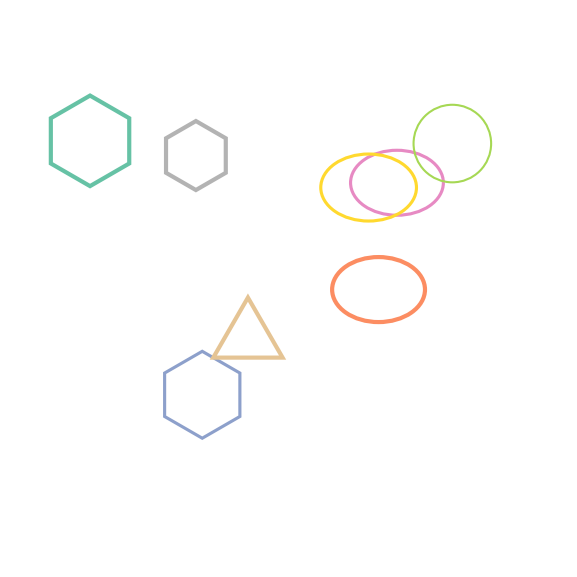[{"shape": "hexagon", "thickness": 2, "radius": 0.39, "center": [0.156, 0.755]}, {"shape": "oval", "thickness": 2, "radius": 0.4, "center": [0.656, 0.498]}, {"shape": "hexagon", "thickness": 1.5, "radius": 0.38, "center": [0.35, 0.316]}, {"shape": "oval", "thickness": 1.5, "radius": 0.4, "center": [0.687, 0.683]}, {"shape": "circle", "thickness": 1, "radius": 0.34, "center": [0.783, 0.751]}, {"shape": "oval", "thickness": 1.5, "radius": 0.41, "center": [0.638, 0.674]}, {"shape": "triangle", "thickness": 2, "radius": 0.35, "center": [0.429, 0.415]}, {"shape": "hexagon", "thickness": 2, "radius": 0.3, "center": [0.339, 0.73]}]